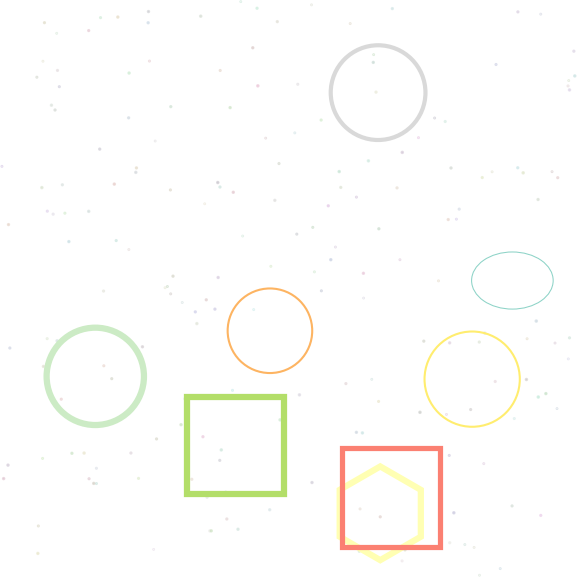[{"shape": "oval", "thickness": 0.5, "radius": 0.35, "center": [0.887, 0.513]}, {"shape": "hexagon", "thickness": 3, "radius": 0.41, "center": [0.658, 0.11]}, {"shape": "square", "thickness": 2.5, "radius": 0.43, "center": [0.677, 0.138]}, {"shape": "circle", "thickness": 1, "radius": 0.37, "center": [0.467, 0.426]}, {"shape": "square", "thickness": 3, "radius": 0.42, "center": [0.407, 0.228]}, {"shape": "circle", "thickness": 2, "radius": 0.41, "center": [0.655, 0.839]}, {"shape": "circle", "thickness": 3, "radius": 0.42, "center": [0.165, 0.347]}, {"shape": "circle", "thickness": 1, "radius": 0.41, "center": [0.818, 0.343]}]